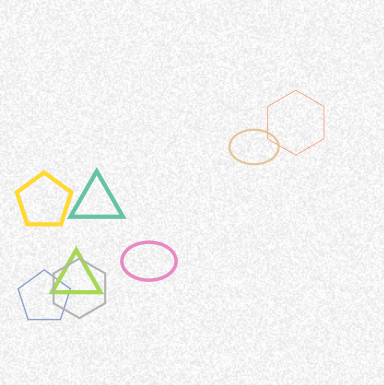[{"shape": "triangle", "thickness": 3, "radius": 0.39, "center": [0.251, 0.476]}, {"shape": "hexagon", "thickness": 0.5, "radius": 0.42, "center": [0.768, 0.681]}, {"shape": "pentagon", "thickness": 1, "radius": 0.36, "center": [0.115, 0.228]}, {"shape": "oval", "thickness": 2.5, "radius": 0.35, "center": [0.387, 0.322]}, {"shape": "triangle", "thickness": 3, "radius": 0.36, "center": [0.198, 0.278]}, {"shape": "pentagon", "thickness": 3, "radius": 0.37, "center": [0.114, 0.478]}, {"shape": "oval", "thickness": 1.5, "radius": 0.32, "center": [0.66, 0.618]}, {"shape": "hexagon", "thickness": 1.5, "radius": 0.39, "center": [0.206, 0.251]}]